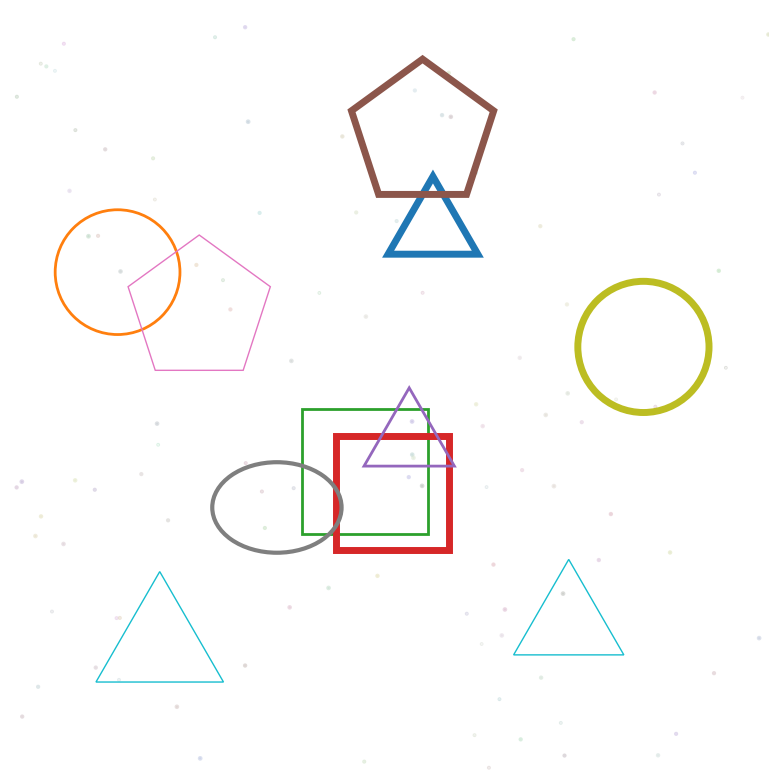[{"shape": "triangle", "thickness": 2.5, "radius": 0.34, "center": [0.562, 0.704]}, {"shape": "circle", "thickness": 1, "radius": 0.41, "center": [0.153, 0.647]}, {"shape": "square", "thickness": 1, "radius": 0.41, "center": [0.474, 0.388]}, {"shape": "square", "thickness": 2.5, "radius": 0.37, "center": [0.51, 0.36]}, {"shape": "triangle", "thickness": 1, "radius": 0.34, "center": [0.531, 0.429]}, {"shape": "pentagon", "thickness": 2.5, "radius": 0.49, "center": [0.549, 0.826]}, {"shape": "pentagon", "thickness": 0.5, "radius": 0.49, "center": [0.259, 0.598]}, {"shape": "oval", "thickness": 1.5, "radius": 0.42, "center": [0.36, 0.341]}, {"shape": "circle", "thickness": 2.5, "radius": 0.43, "center": [0.836, 0.549]}, {"shape": "triangle", "thickness": 0.5, "radius": 0.48, "center": [0.207, 0.162]}, {"shape": "triangle", "thickness": 0.5, "radius": 0.41, "center": [0.739, 0.191]}]